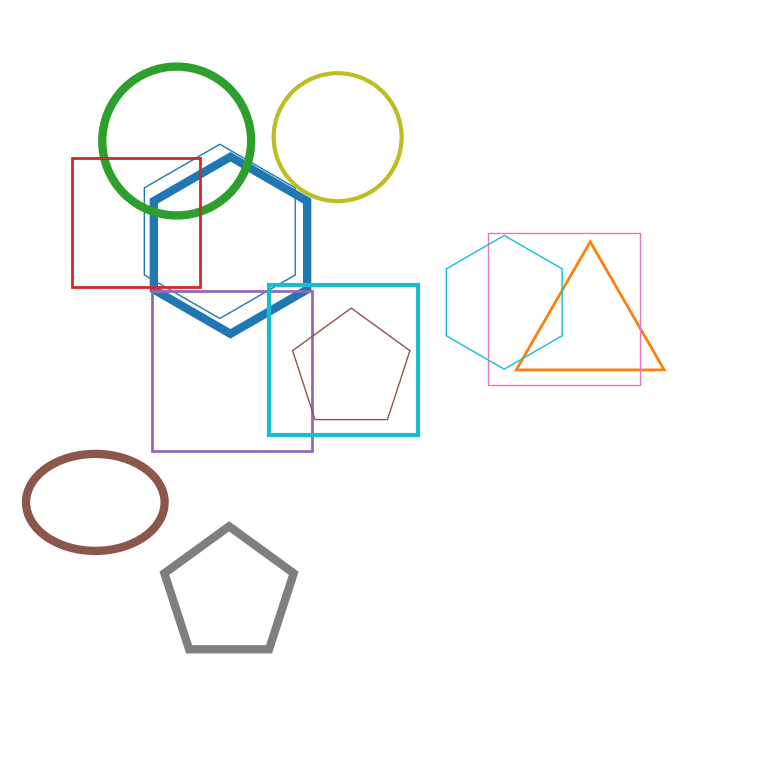[{"shape": "hexagon", "thickness": 0.5, "radius": 0.57, "center": [0.285, 0.699]}, {"shape": "hexagon", "thickness": 3, "radius": 0.57, "center": [0.299, 0.681]}, {"shape": "triangle", "thickness": 1, "radius": 0.55, "center": [0.767, 0.575]}, {"shape": "circle", "thickness": 3, "radius": 0.48, "center": [0.229, 0.817]}, {"shape": "square", "thickness": 1, "radius": 0.42, "center": [0.177, 0.711]}, {"shape": "square", "thickness": 1, "radius": 0.52, "center": [0.302, 0.518]}, {"shape": "oval", "thickness": 3, "radius": 0.45, "center": [0.124, 0.348]}, {"shape": "pentagon", "thickness": 0.5, "radius": 0.4, "center": [0.456, 0.52]}, {"shape": "square", "thickness": 0.5, "radius": 0.5, "center": [0.732, 0.599]}, {"shape": "pentagon", "thickness": 3, "radius": 0.44, "center": [0.297, 0.228]}, {"shape": "circle", "thickness": 1.5, "radius": 0.42, "center": [0.439, 0.822]}, {"shape": "square", "thickness": 1.5, "radius": 0.49, "center": [0.446, 0.532]}, {"shape": "hexagon", "thickness": 0.5, "radius": 0.43, "center": [0.655, 0.607]}]